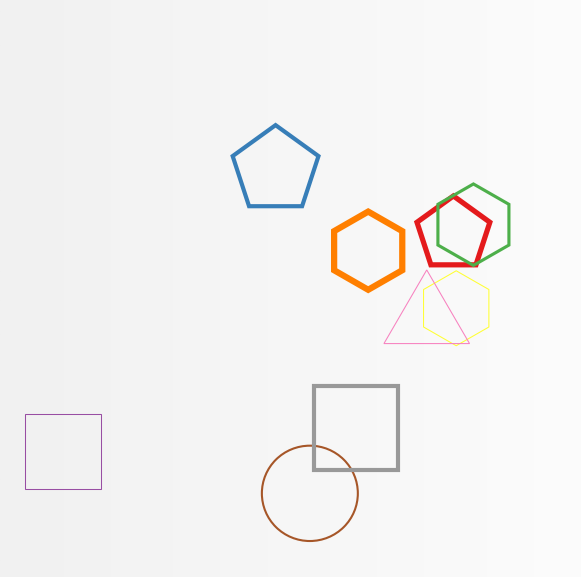[{"shape": "pentagon", "thickness": 2.5, "radius": 0.33, "center": [0.78, 0.594]}, {"shape": "pentagon", "thickness": 2, "radius": 0.39, "center": [0.474, 0.705]}, {"shape": "hexagon", "thickness": 1.5, "radius": 0.35, "center": [0.814, 0.61]}, {"shape": "square", "thickness": 0.5, "radius": 0.33, "center": [0.109, 0.217]}, {"shape": "hexagon", "thickness": 3, "radius": 0.34, "center": [0.633, 0.565]}, {"shape": "hexagon", "thickness": 0.5, "radius": 0.32, "center": [0.785, 0.465]}, {"shape": "circle", "thickness": 1, "radius": 0.41, "center": [0.533, 0.145]}, {"shape": "triangle", "thickness": 0.5, "radius": 0.43, "center": [0.734, 0.447]}, {"shape": "square", "thickness": 2, "radius": 0.36, "center": [0.612, 0.258]}]